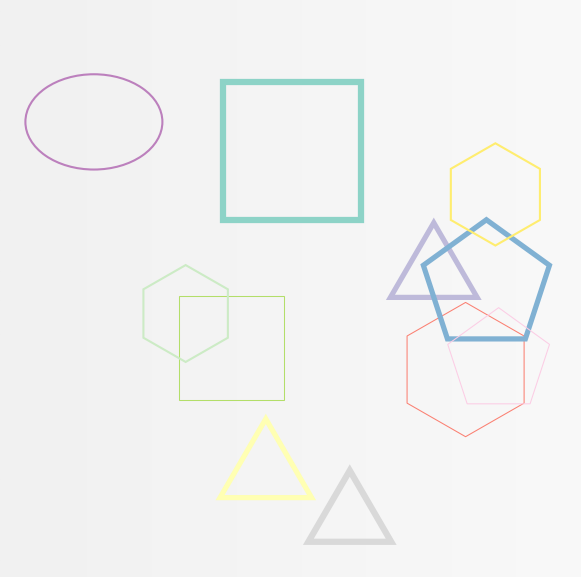[{"shape": "square", "thickness": 3, "radius": 0.59, "center": [0.502, 0.738]}, {"shape": "triangle", "thickness": 2.5, "radius": 0.45, "center": [0.457, 0.183]}, {"shape": "triangle", "thickness": 2.5, "radius": 0.43, "center": [0.746, 0.527]}, {"shape": "hexagon", "thickness": 0.5, "radius": 0.58, "center": [0.801, 0.359]}, {"shape": "pentagon", "thickness": 2.5, "radius": 0.57, "center": [0.837, 0.505]}, {"shape": "square", "thickness": 0.5, "radius": 0.45, "center": [0.398, 0.397]}, {"shape": "pentagon", "thickness": 0.5, "radius": 0.46, "center": [0.858, 0.374]}, {"shape": "triangle", "thickness": 3, "radius": 0.41, "center": [0.602, 0.102]}, {"shape": "oval", "thickness": 1, "radius": 0.59, "center": [0.162, 0.788]}, {"shape": "hexagon", "thickness": 1, "radius": 0.42, "center": [0.319, 0.456]}, {"shape": "hexagon", "thickness": 1, "radius": 0.44, "center": [0.852, 0.662]}]